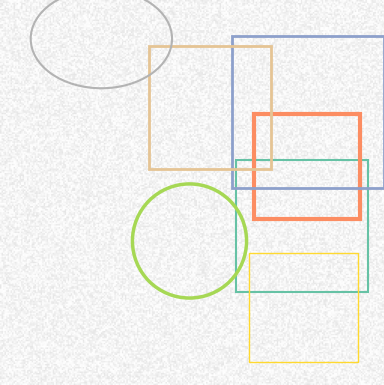[{"shape": "square", "thickness": 1.5, "radius": 0.86, "center": [0.784, 0.413]}, {"shape": "square", "thickness": 3, "radius": 0.68, "center": [0.797, 0.568]}, {"shape": "square", "thickness": 2, "radius": 0.99, "center": [0.8, 0.708]}, {"shape": "circle", "thickness": 2.5, "radius": 0.74, "center": [0.492, 0.374]}, {"shape": "square", "thickness": 1, "radius": 0.71, "center": [0.788, 0.202]}, {"shape": "square", "thickness": 2, "radius": 0.79, "center": [0.546, 0.72]}, {"shape": "oval", "thickness": 1.5, "radius": 0.92, "center": [0.263, 0.899]}]